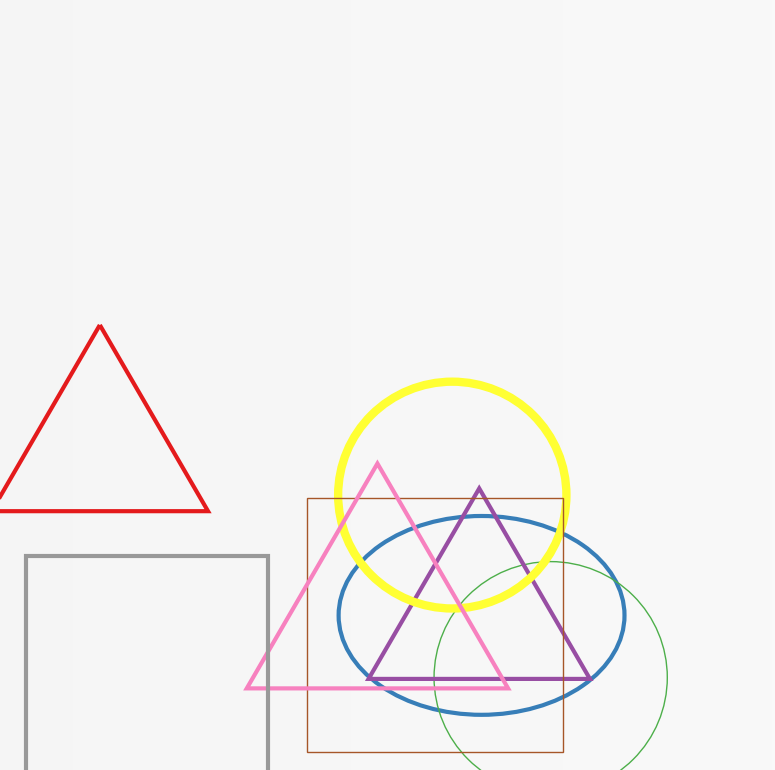[{"shape": "triangle", "thickness": 1.5, "radius": 0.81, "center": [0.129, 0.417]}, {"shape": "oval", "thickness": 1.5, "radius": 0.92, "center": [0.621, 0.201]}, {"shape": "circle", "thickness": 0.5, "radius": 0.75, "center": [0.711, 0.12]}, {"shape": "triangle", "thickness": 1.5, "radius": 0.82, "center": [0.618, 0.201]}, {"shape": "circle", "thickness": 3, "radius": 0.74, "center": [0.584, 0.357]}, {"shape": "square", "thickness": 0.5, "radius": 0.83, "center": [0.561, 0.188]}, {"shape": "triangle", "thickness": 1.5, "radius": 0.97, "center": [0.487, 0.203]}, {"shape": "square", "thickness": 1.5, "radius": 0.78, "center": [0.19, 0.123]}]